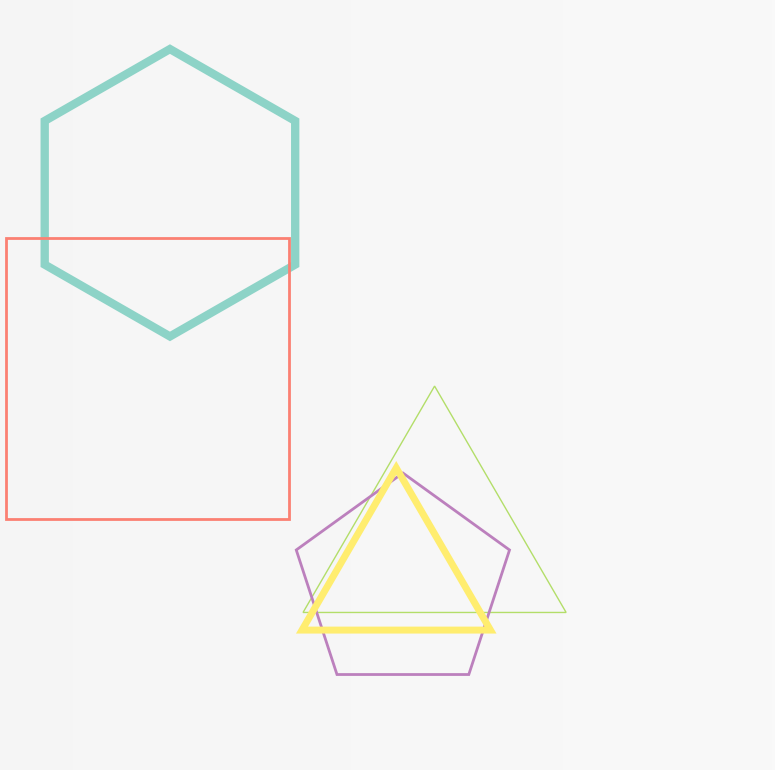[{"shape": "hexagon", "thickness": 3, "radius": 0.93, "center": [0.219, 0.75]}, {"shape": "square", "thickness": 1, "radius": 0.91, "center": [0.19, 0.509]}, {"shape": "triangle", "thickness": 0.5, "radius": 0.98, "center": [0.561, 0.303]}, {"shape": "pentagon", "thickness": 1, "radius": 0.72, "center": [0.52, 0.241]}, {"shape": "triangle", "thickness": 2.5, "radius": 0.7, "center": [0.511, 0.252]}]